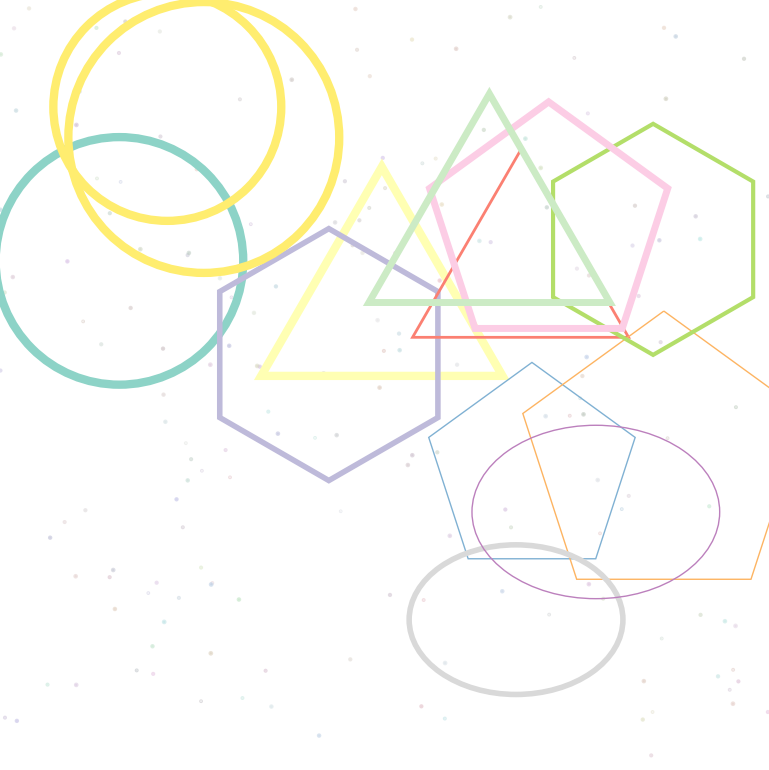[{"shape": "circle", "thickness": 3, "radius": 0.8, "center": [0.155, 0.661]}, {"shape": "triangle", "thickness": 3, "radius": 0.9, "center": [0.496, 0.602]}, {"shape": "hexagon", "thickness": 2, "radius": 0.82, "center": [0.427, 0.54]}, {"shape": "triangle", "thickness": 1, "radius": 0.81, "center": [0.676, 0.643]}, {"shape": "pentagon", "thickness": 0.5, "radius": 0.7, "center": [0.691, 0.388]}, {"shape": "pentagon", "thickness": 0.5, "radius": 0.96, "center": [0.862, 0.403]}, {"shape": "hexagon", "thickness": 1.5, "radius": 0.75, "center": [0.848, 0.689]}, {"shape": "pentagon", "thickness": 2.5, "radius": 0.81, "center": [0.713, 0.705]}, {"shape": "oval", "thickness": 2, "radius": 0.69, "center": [0.67, 0.195]}, {"shape": "oval", "thickness": 0.5, "radius": 0.8, "center": [0.774, 0.335]}, {"shape": "triangle", "thickness": 2.5, "radius": 0.9, "center": [0.636, 0.697]}, {"shape": "circle", "thickness": 3, "radius": 0.74, "center": [0.217, 0.861]}, {"shape": "circle", "thickness": 3, "radius": 0.88, "center": [0.265, 0.821]}]